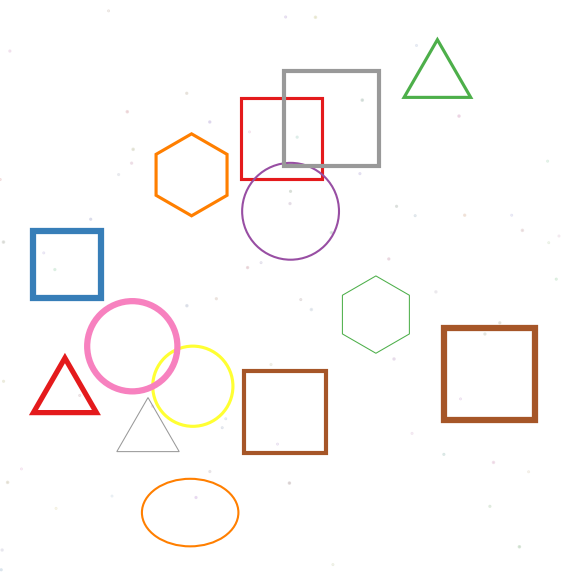[{"shape": "square", "thickness": 1.5, "radius": 0.35, "center": [0.487, 0.759]}, {"shape": "triangle", "thickness": 2.5, "radius": 0.31, "center": [0.112, 0.316]}, {"shape": "square", "thickness": 3, "radius": 0.29, "center": [0.116, 0.541]}, {"shape": "hexagon", "thickness": 0.5, "radius": 0.33, "center": [0.651, 0.454]}, {"shape": "triangle", "thickness": 1.5, "radius": 0.33, "center": [0.757, 0.864]}, {"shape": "circle", "thickness": 1, "radius": 0.42, "center": [0.503, 0.633]}, {"shape": "hexagon", "thickness": 1.5, "radius": 0.35, "center": [0.332, 0.696]}, {"shape": "oval", "thickness": 1, "radius": 0.42, "center": [0.329, 0.112]}, {"shape": "circle", "thickness": 1.5, "radius": 0.35, "center": [0.334, 0.33]}, {"shape": "square", "thickness": 2, "radius": 0.35, "center": [0.494, 0.285]}, {"shape": "square", "thickness": 3, "radius": 0.4, "center": [0.847, 0.351]}, {"shape": "circle", "thickness": 3, "radius": 0.39, "center": [0.229, 0.4]}, {"shape": "triangle", "thickness": 0.5, "radius": 0.31, "center": [0.256, 0.248]}, {"shape": "square", "thickness": 2, "radius": 0.41, "center": [0.574, 0.794]}]